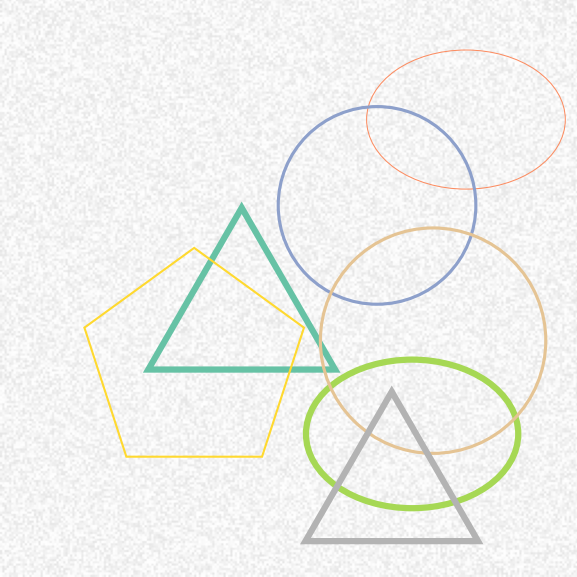[{"shape": "triangle", "thickness": 3, "radius": 0.93, "center": [0.419, 0.453]}, {"shape": "oval", "thickness": 0.5, "radius": 0.86, "center": [0.807, 0.792]}, {"shape": "circle", "thickness": 1.5, "radius": 0.86, "center": [0.653, 0.643]}, {"shape": "oval", "thickness": 3, "radius": 0.92, "center": [0.714, 0.248]}, {"shape": "pentagon", "thickness": 1, "radius": 1.0, "center": [0.336, 0.37]}, {"shape": "circle", "thickness": 1.5, "radius": 0.98, "center": [0.75, 0.409]}, {"shape": "triangle", "thickness": 3, "radius": 0.86, "center": [0.678, 0.148]}]